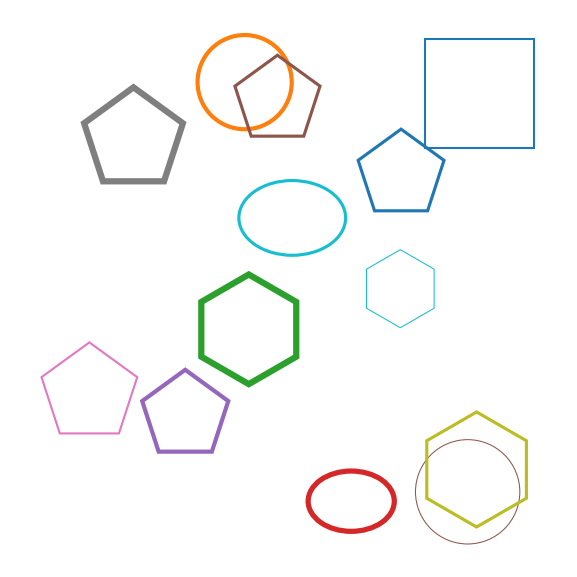[{"shape": "square", "thickness": 1, "radius": 0.47, "center": [0.83, 0.837]}, {"shape": "pentagon", "thickness": 1.5, "radius": 0.39, "center": [0.694, 0.697]}, {"shape": "circle", "thickness": 2, "radius": 0.41, "center": [0.424, 0.857]}, {"shape": "hexagon", "thickness": 3, "radius": 0.47, "center": [0.431, 0.429]}, {"shape": "oval", "thickness": 2.5, "radius": 0.37, "center": [0.608, 0.131]}, {"shape": "pentagon", "thickness": 2, "radius": 0.39, "center": [0.321, 0.28]}, {"shape": "circle", "thickness": 0.5, "radius": 0.45, "center": [0.81, 0.147]}, {"shape": "pentagon", "thickness": 1.5, "radius": 0.39, "center": [0.48, 0.826]}, {"shape": "pentagon", "thickness": 1, "radius": 0.44, "center": [0.155, 0.319]}, {"shape": "pentagon", "thickness": 3, "radius": 0.45, "center": [0.231, 0.758]}, {"shape": "hexagon", "thickness": 1.5, "radius": 0.5, "center": [0.825, 0.186]}, {"shape": "hexagon", "thickness": 0.5, "radius": 0.34, "center": [0.693, 0.499]}, {"shape": "oval", "thickness": 1.5, "radius": 0.46, "center": [0.506, 0.622]}]